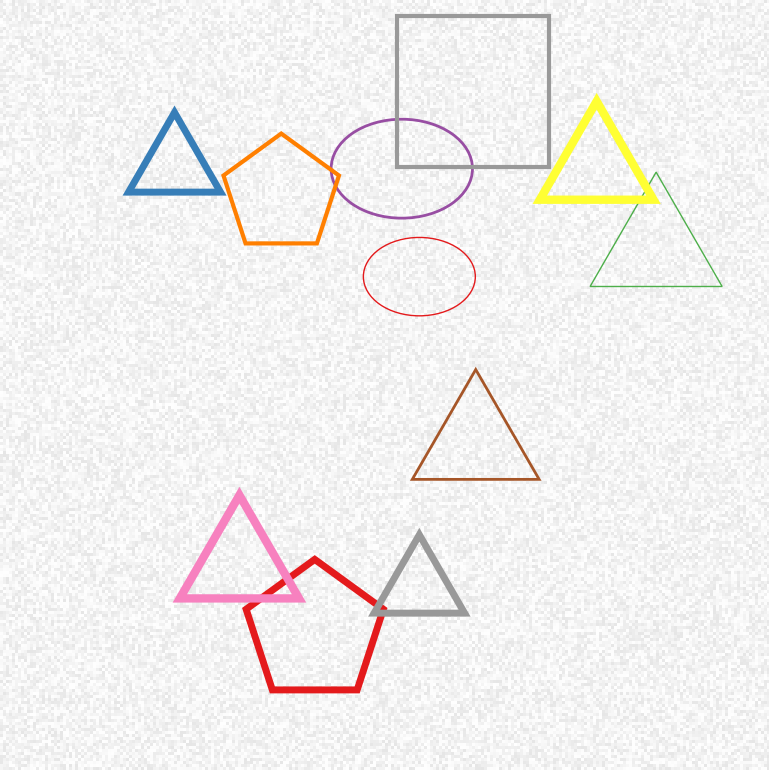[{"shape": "pentagon", "thickness": 2.5, "radius": 0.47, "center": [0.409, 0.18]}, {"shape": "oval", "thickness": 0.5, "radius": 0.36, "center": [0.545, 0.641]}, {"shape": "triangle", "thickness": 2.5, "radius": 0.34, "center": [0.227, 0.785]}, {"shape": "triangle", "thickness": 0.5, "radius": 0.49, "center": [0.852, 0.677]}, {"shape": "oval", "thickness": 1, "radius": 0.46, "center": [0.522, 0.781]}, {"shape": "pentagon", "thickness": 1.5, "radius": 0.39, "center": [0.365, 0.748]}, {"shape": "triangle", "thickness": 3, "radius": 0.43, "center": [0.775, 0.783]}, {"shape": "triangle", "thickness": 1, "radius": 0.48, "center": [0.618, 0.425]}, {"shape": "triangle", "thickness": 3, "radius": 0.45, "center": [0.311, 0.268]}, {"shape": "square", "thickness": 1.5, "radius": 0.49, "center": [0.614, 0.881]}, {"shape": "triangle", "thickness": 2.5, "radius": 0.34, "center": [0.545, 0.238]}]